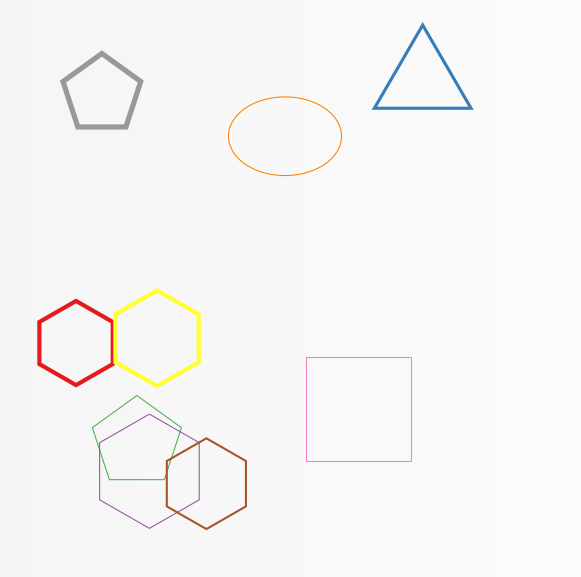[{"shape": "hexagon", "thickness": 2, "radius": 0.36, "center": [0.131, 0.405]}, {"shape": "triangle", "thickness": 1.5, "radius": 0.48, "center": [0.727, 0.86]}, {"shape": "pentagon", "thickness": 0.5, "radius": 0.4, "center": [0.236, 0.234]}, {"shape": "hexagon", "thickness": 0.5, "radius": 0.49, "center": [0.257, 0.183]}, {"shape": "oval", "thickness": 0.5, "radius": 0.49, "center": [0.49, 0.763]}, {"shape": "hexagon", "thickness": 2, "radius": 0.41, "center": [0.27, 0.413]}, {"shape": "hexagon", "thickness": 1, "radius": 0.39, "center": [0.355, 0.162]}, {"shape": "square", "thickness": 0.5, "radius": 0.45, "center": [0.617, 0.291]}, {"shape": "pentagon", "thickness": 2.5, "radius": 0.35, "center": [0.175, 0.836]}]